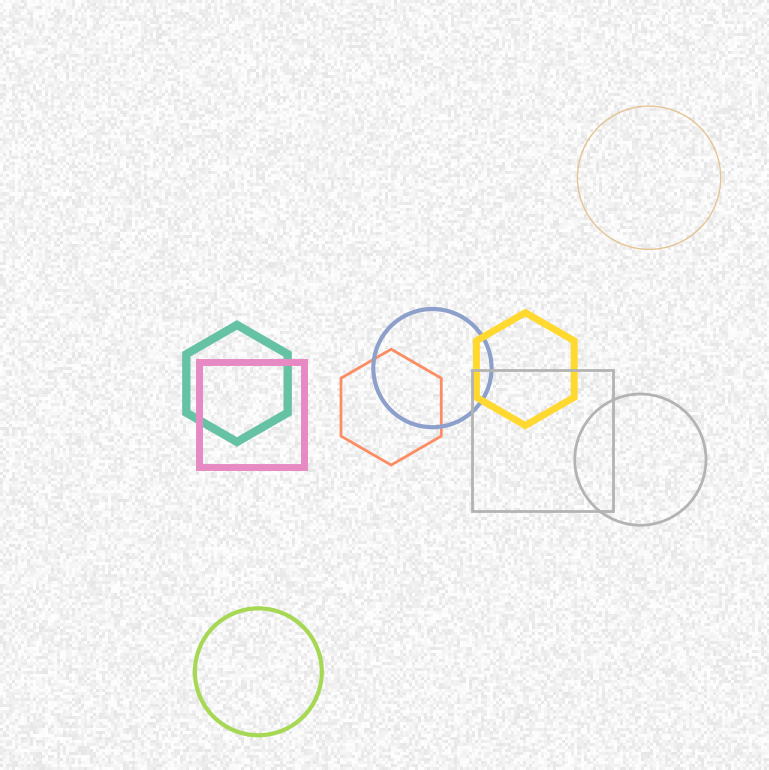[{"shape": "hexagon", "thickness": 3, "radius": 0.38, "center": [0.308, 0.502]}, {"shape": "hexagon", "thickness": 1, "radius": 0.38, "center": [0.508, 0.471]}, {"shape": "circle", "thickness": 1.5, "radius": 0.38, "center": [0.562, 0.522]}, {"shape": "square", "thickness": 2.5, "radius": 0.34, "center": [0.326, 0.461]}, {"shape": "circle", "thickness": 1.5, "radius": 0.41, "center": [0.336, 0.128]}, {"shape": "hexagon", "thickness": 2.5, "radius": 0.37, "center": [0.682, 0.521]}, {"shape": "circle", "thickness": 0.5, "radius": 0.47, "center": [0.843, 0.769]}, {"shape": "circle", "thickness": 1, "radius": 0.43, "center": [0.832, 0.403]}, {"shape": "square", "thickness": 1, "radius": 0.46, "center": [0.705, 0.427]}]